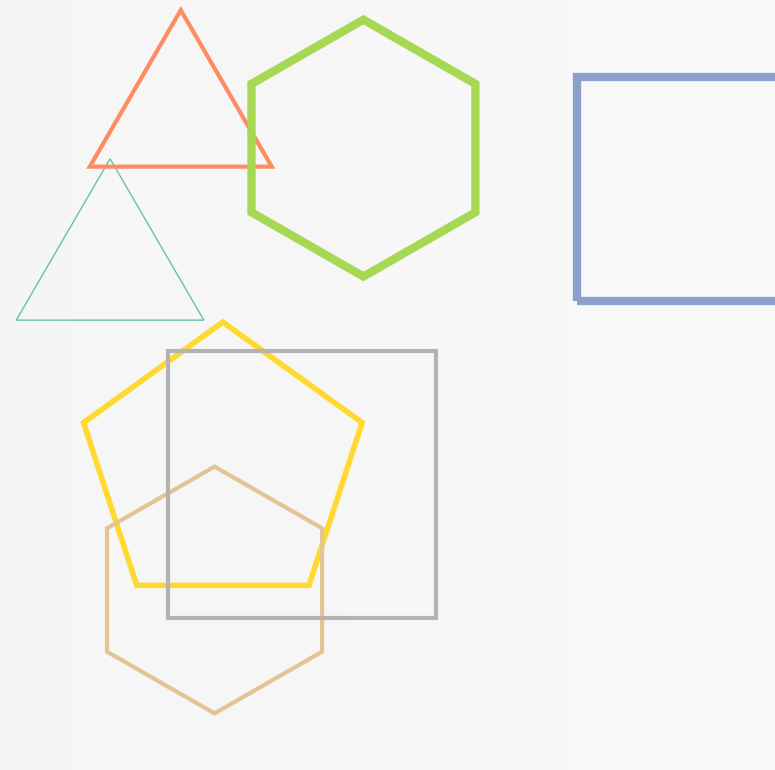[{"shape": "triangle", "thickness": 0.5, "radius": 0.7, "center": [0.142, 0.654]}, {"shape": "triangle", "thickness": 1.5, "radius": 0.68, "center": [0.233, 0.851]}, {"shape": "square", "thickness": 3, "radius": 0.73, "center": [0.89, 0.754]}, {"shape": "hexagon", "thickness": 3, "radius": 0.83, "center": [0.469, 0.808]}, {"shape": "pentagon", "thickness": 2, "radius": 0.94, "center": [0.288, 0.393]}, {"shape": "hexagon", "thickness": 1.5, "radius": 0.8, "center": [0.277, 0.234]}, {"shape": "square", "thickness": 1.5, "radius": 0.87, "center": [0.39, 0.37]}]